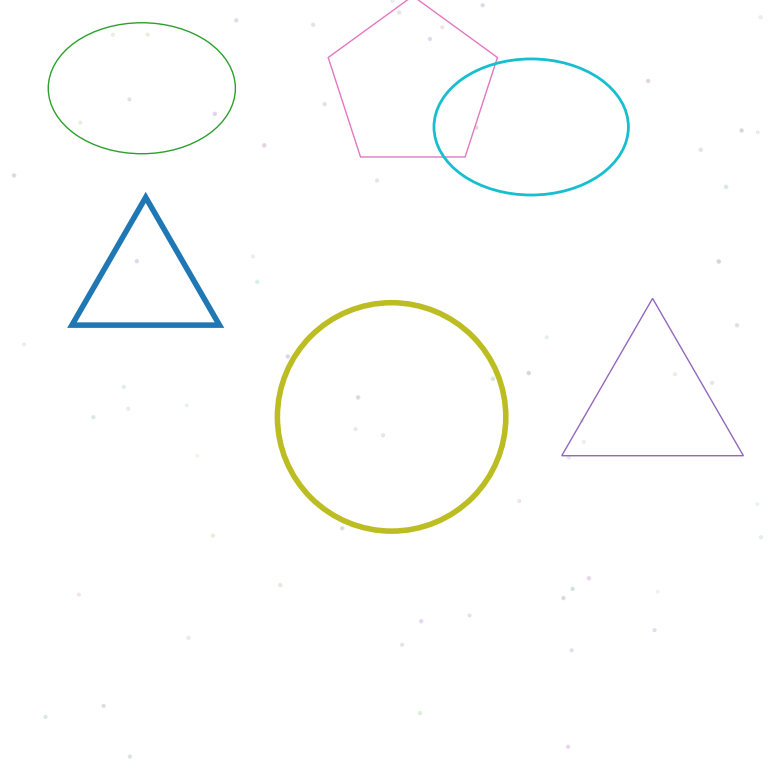[{"shape": "triangle", "thickness": 2, "radius": 0.55, "center": [0.189, 0.633]}, {"shape": "oval", "thickness": 0.5, "radius": 0.61, "center": [0.184, 0.885]}, {"shape": "triangle", "thickness": 0.5, "radius": 0.68, "center": [0.847, 0.476]}, {"shape": "pentagon", "thickness": 0.5, "radius": 0.58, "center": [0.536, 0.89]}, {"shape": "circle", "thickness": 2, "radius": 0.74, "center": [0.509, 0.459]}, {"shape": "oval", "thickness": 1, "radius": 0.63, "center": [0.69, 0.835]}]